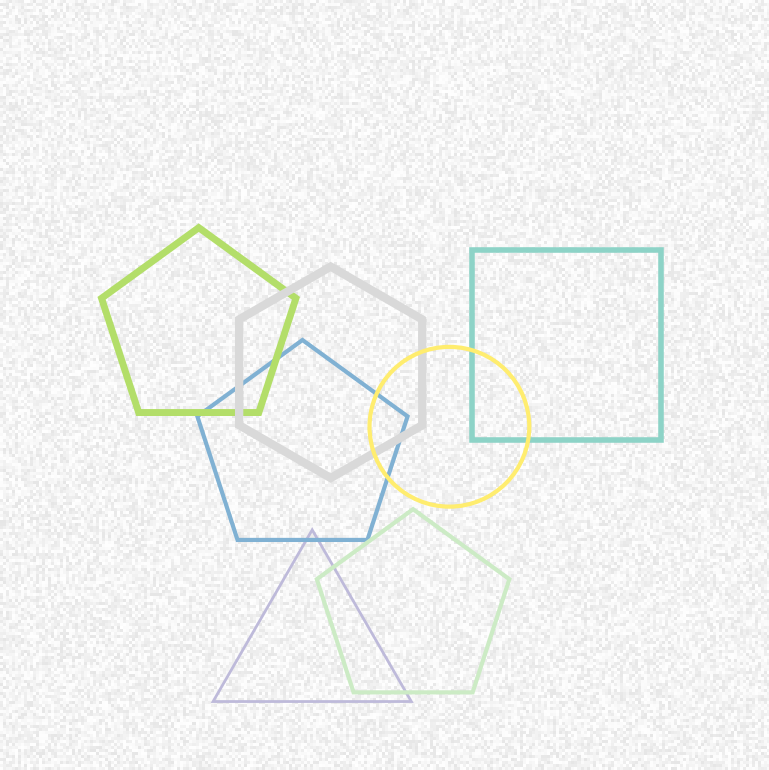[{"shape": "square", "thickness": 2, "radius": 0.61, "center": [0.736, 0.552]}, {"shape": "triangle", "thickness": 1, "radius": 0.74, "center": [0.405, 0.163]}, {"shape": "pentagon", "thickness": 1.5, "radius": 0.72, "center": [0.393, 0.415]}, {"shape": "pentagon", "thickness": 2.5, "radius": 0.66, "center": [0.258, 0.572]}, {"shape": "hexagon", "thickness": 3, "radius": 0.69, "center": [0.429, 0.516]}, {"shape": "pentagon", "thickness": 1.5, "radius": 0.66, "center": [0.536, 0.207]}, {"shape": "circle", "thickness": 1.5, "radius": 0.52, "center": [0.584, 0.446]}]